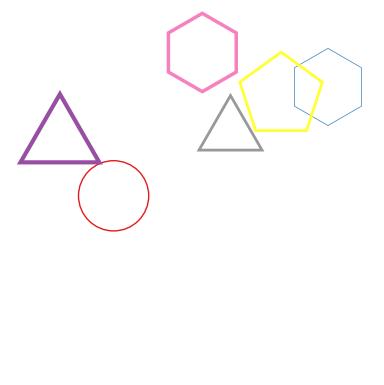[{"shape": "circle", "thickness": 1, "radius": 0.46, "center": [0.295, 0.491]}, {"shape": "hexagon", "thickness": 0.5, "radius": 0.5, "center": [0.852, 0.774]}, {"shape": "triangle", "thickness": 3, "radius": 0.59, "center": [0.156, 0.637]}, {"shape": "pentagon", "thickness": 2, "radius": 0.56, "center": [0.73, 0.752]}, {"shape": "hexagon", "thickness": 2.5, "radius": 0.51, "center": [0.526, 0.864]}, {"shape": "triangle", "thickness": 2, "radius": 0.47, "center": [0.599, 0.657]}]